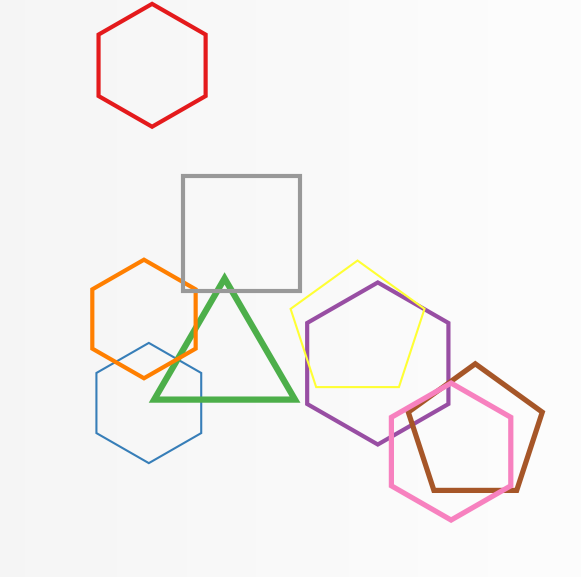[{"shape": "hexagon", "thickness": 2, "radius": 0.53, "center": [0.262, 0.886]}, {"shape": "hexagon", "thickness": 1, "radius": 0.52, "center": [0.256, 0.301]}, {"shape": "triangle", "thickness": 3, "radius": 0.7, "center": [0.386, 0.377]}, {"shape": "hexagon", "thickness": 2, "radius": 0.7, "center": [0.65, 0.37]}, {"shape": "hexagon", "thickness": 2, "radius": 0.51, "center": [0.248, 0.447]}, {"shape": "pentagon", "thickness": 1, "radius": 0.61, "center": [0.615, 0.427]}, {"shape": "pentagon", "thickness": 2.5, "radius": 0.61, "center": [0.818, 0.248]}, {"shape": "hexagon", "thickness": 2.5, "radius": 0.59, "center": [0.776, 0.217]}, {"shape": "square", "thickness": 2, "radius": 0.5, "center": [0.415, 0.595]}]